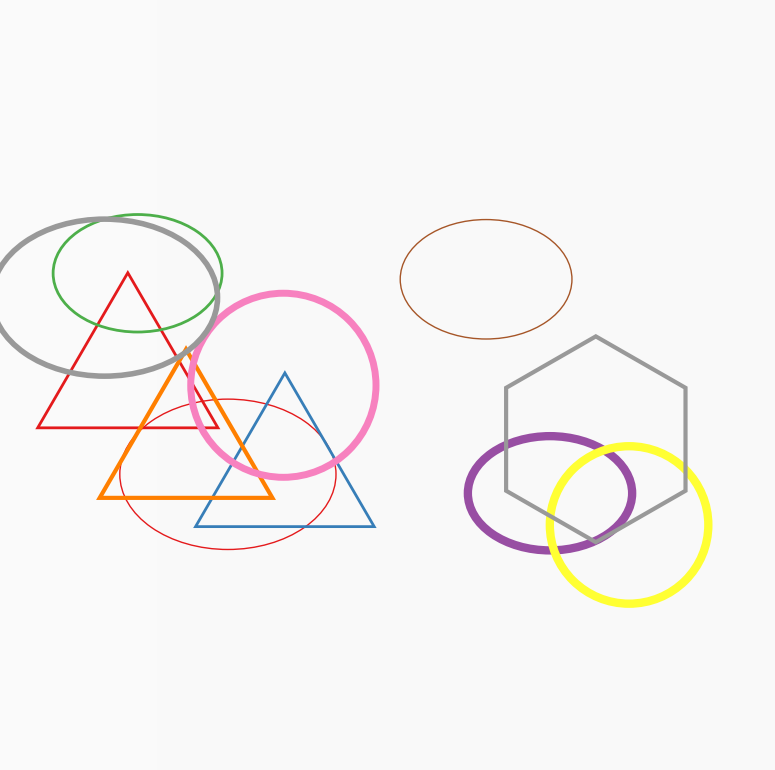[{"shape": "triangle", "thickness": 1, "radius": 0.67, "center": [0.165, 0.512]}, {"shape": "oval", "thickness": 0.5, "radius": 0.7, "center": [0.294, 0.384]}, {"shape": "triangle", "thickness": 1, "radius": 0.67, "center": [0.368, 0.383]}, {"shape": "oval", "thickness": 1, "radius": 0.55, "center": [0.178, 0.645]}, {"shape": "oval", "thickness": 3, "radius": 0.53, "center": [0.71, 0.359]}, {"shape": "triangle", "thickness": 1.5, "radius": 0.64, "center": [0.24, 0.418]}, {"shape": "circle", "thickness": 3, "radius": 0.51, "center": [0.812, 0.318]}, {"shape": "oval", "thickness": 0.5, "radius": 0.55, "center": [0.627, 0.637]}, {"shape": "circle", "thickness": 2.5, "radius": 0.6, "center": [0.366, 0.5]}, {"shape": "oval", "thickness": 2, "radius": 0.73, "center": [0.135, 0.613]}, {"shape": "hexagon", "thickness": 1.5, "radius": 0.67, "center": [0.769, 0.429]}]